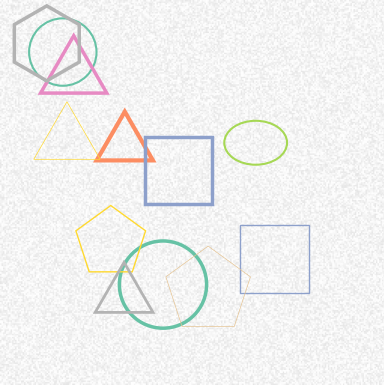[{"shape": "circle", "thickness": 1.5, "radius": 0.44, "center": [0.163, 0.865]}, {"shape": "circle", "thickness": 2.5, "radius": 0.57, "center": [0.423, 0.261]}, {"shape": "triangle", "thickness": 3, "radius": 0.42, "center": [0.324, 0.626]}, {"shape": "square", "thickness": 1, "radius": 0.45, "center": [0.713, 0.327]}, {"shape": "square", "thickness": 2.5, "radius": 0.43, "center": [0.464, 0.558]}, {"shape": "triangle", "thickness": 2.5, "radius": 0.5, "center": [0.191, 0.808]}, {"shape": "oval", "thickness": 1.5, "radius": 0.41, "center": [0.664, 0.629]}, {"shape": "triangle", "thickness": 0.5, "radius": 0.5, "center": [0.174, 0.636]}, {"shape": "pentagon", "thickness": 1, "radius": 0.48, "center": [0.288, 0.371]}, {"shape": "pentagon", "thickness": 0.5, "radius": 0.58, "center": [0.541, 0.245]}, {"shape": "triangle", "thickness": 2, "radius": 0.43, "center": [0.322, 0.232]}, {"shape": "hexagon", "thickness": 2.5, "radius": 0.49, "center": [0.122, 0.887]}]